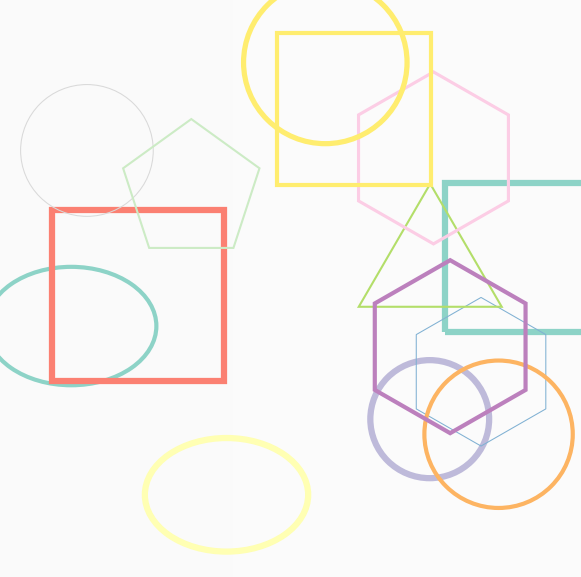[{"shape": "square", "thickness": 3, "radius": 0.65, "center": [0.894, 0.553]}, {"shape": "oval", "thickness": 2, "radius": 0.73, "center": [0.123, 0.435]}, {"shape": "oval", "thickness": 3, "radius": 0.7, "center": [0.39, 0.142]}, {"shape": "circle", "thickness": 3, "radius": 0.51, "center": [0.739, 0.273]}, {"shape": "square", "thickness": 3, "radius": 0.74, "center": [0.238, 0.488]}, {"shape": "hexagon", "thickness": 0.5, "radius": 0.64, "center": [0.828, 0.355]}, {"shape": "circle", "thickness": 2, "radius": 0.64, "center": [0.858, 0.247]}, {"shape": "triangle", "thickness": 1, "radius": 0.71, "center": [0.74, 0.539]}, {"shape": "hexagon", "thickness": 1.5, "radius": 0.74, "center": [0.746, 0.726]}, {"shape": "circle", "thickness": 0.5, "radius": 0.57, "center": [0.15, 0.739]}, {"shape": "hexagon", "thickness": 2, "radius": 0.75, "center": [0.774, 0.399]}, {"shape": "pentagon", "thickness": 1, "radius": 0.62, "center": [0.329, 0.67]}, {"shape": "square", "thickness": 2, "radius": 0.66, "center": [0.609, 0.81]}, {"shape": "circle", "thickness": 2.5, "radius": 0.7, "center": [0.56, 0.891]}]